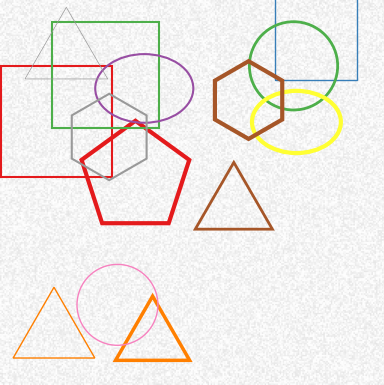[{"shape": "pentagon", "thickness": 3, "radius": 0.74, "center": [0.352, 0.539]}, {"shape": "square", "thickness": 1.5, "radius": 0.72, "center": [0.147, 0.685]}, {"shape": "square", "thickness": 1, "radius": 0.53, "center": [0.821, 0.898]}, {"shape": "circle", "thickness": 2, "radius": 0.57, "center": [0.762, 0.829]}, {"shape": "square", "thickness": 1.5, "radius": 0.69, "center": [0.274, 0.805]}, {"shape": "oval", "thickness": 1.5, "radius": 0.64, "center": [0.375, 0.77]}, {"shape": "triangle", "thickness": 1, "radius": 0.61, "center": [0.14, 0.131]}, {"shape": "triangle", "thickness": 2.5, "radius": 0.56, "center": [0.396, 0.12]}, {"shape": "oval", "thickness": 3, "radius": 0.58, "center": [0.77, 0.683]}, {"shape": "triangle", "thickness": 2, "radius": 0.58, "center": [0.607, 0.463]}, {"shape": "hexagon", "thickness": 3, "radius": 0.5, "center": [0.646, 0.74]}, {"shape": "circle", "thickness": 1, "radius": 0.53, "center": [0.305, 0.208]}, {"shape": "hexagon", "thickness": 1.5, "radius": 0.56, "center": [0.284, 0.644]}, {"shape": "triangle", "thickness": 0.5, "radius": 0.62, "center": [0.172, 0.857]}]